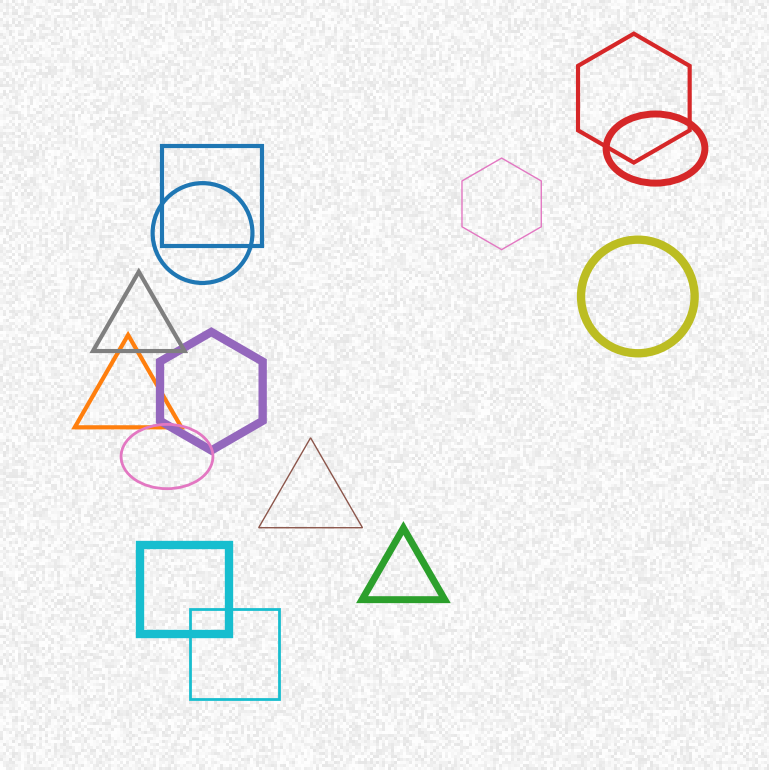[{"shape": "square", "thickness": 1.5, "radius": 0.32, "center": [0.276, 0.746]}, {"shape": "circle", "thickness": 1.5, "radius": 0.32, "center": [0.263, 0.697]}, {"shape": "triangle", "thickness": 1.5, "radius": 0.4, "center": [0.166, 0.485]}, {"shape": "triangle", "thickness": 2.5, "radius": 0.31, "center": [0.524, 0.252]}, {"shape": "hexagon", "thickness": 1.5, "radius": 0.42, "center": [0.823, 0.873]}, {"shape": "oval", "thickness": 2.5, "radius": 0.32, "center": [0.851, 0.807]}, {"shape": "hexagon", "thickness": 3, "radius": 0.38, "center": [0.274, 0.492]}, {"shape": "triangle", "thickness": 0.5, "radius": 0.39, "center": [0.403, 0.354]}, {"shape": "hexagon", "thickness": 0.5, "radius": 0.3, "center": [0.651, 0.735]}, {"shape": "oval", "thickness": 1, "radius": 0.3, "center": [0.217, 0.407]}, {"shape": "triangle", "thickness": 1.5, "radius": 0.34, "center": [0.18, 0.578]}, {"shape": "circle", "thickness": 3, "radius": 0.37, "center": [0.828, 0.615]}, {"shape": "square", "thickness": 3, "radius": 0.29, "center": [0.239, 0.234]}, {"shape": "square", "thickness": 1, "radius": 0.29, "center": [0.305, 0.151]}]